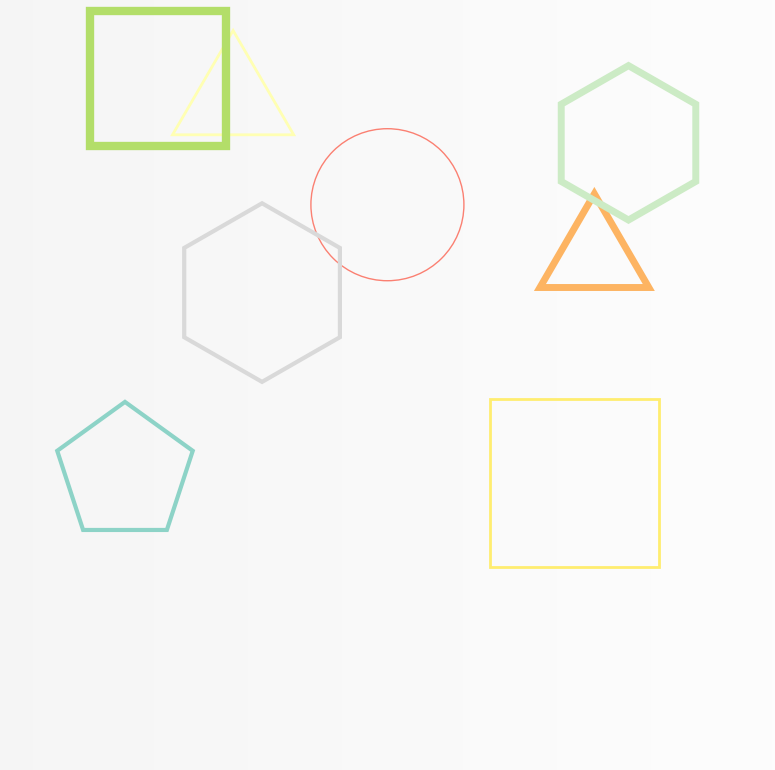[{"shape": "pentagon", "thickness": 1.5, "radius": 0.46, "center": [0.161, 0.386]}, {"shape": "triangle", "thickness": 1, "radius": 0.45, "center": [0.301, 0.87]}, {"shape": "circle", "thickness": 0.5, "radius": 0.49, "center": [0.5, 0.734]}, {"shape": "triangle", "thickness": 2.5, "radius": 0.41, "center": [0.767, 0.667]}, {"shape": "square", "thickness": 3, "radius": 0.44, "center": [0.204, 0.898]}, {"shape": "hexagon", "thickness": 1.5, "radius": 0.58, "center": [0.338, 0.62]}, {"shape": "hexagon", "thickness": 2.5, "radius": 0.5, "center": [0.811, 0.815]}, {"shape": "square", "thickness": 1, "radius": 0.55, "center": [0.741, 0.372]}]